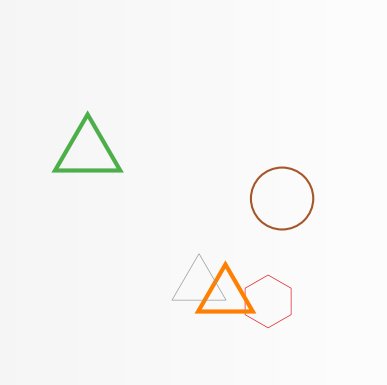[{"shape": "hexagon", "thickness": 0.5, "radius": 0.34, "center": [0.692, 0.217]}, {"shape": "triangle", "thickness": 3, "radius": 0.49, "center": [0.226, 0.606]}, {"shape": "triangle", "thickness": 3, "radius": 0.41, "center": [0.582, 0.232]}, {"shape": "circle", "thickness": 1.5, "radius": 0.4, "center": [0.728, 0.484]}, {"shape": "triangle", "thickness": 0.5, "radius": 0.4, "center": [0.514, 0.261]}]